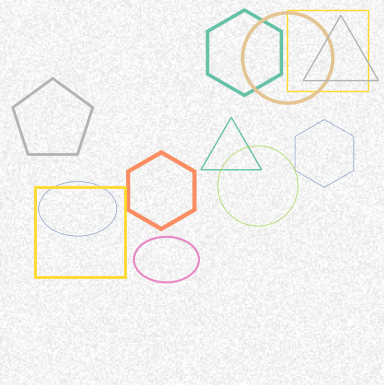[{"shape": "triangle", "thickness": 1, "radius": 0.45, "center": [0.601, 0.604]}, {"shape": "hexagon", "thickness": 2.5, "radius": 0.55, "center": [0.635, 0.863]}, {"shape": "hexagon", "thickness": 3, "radius": 0.5, "center": [0.419, 0.505]}, {"shape": "oval", "thickness": 0.5, "radius": 0.51, "center": [0.202, 0.458]}, {"shape": "hexagon", "thickness": 0.5, "radius": 0.44, "center": [0.843, 0.601]}, {"shape": "oval", "thickness": 1.5, "radius": 0.42, "center": [0.432, 0.326]}, {"shape": "circle", "thickness": 0.5, "radius": 0.52, "center": [0.67, 0.517]}, {"shape": "square", "thickness": 1, "radius": 0.52, "center": [0.85, 0.869]}, {"shape": "square", "thickness": 2, "radius": 0.58, "center": [0.209, 0.398]}, {"shape": "circle", "thickness": 2.5, "radius": 0.59, "center": [0.747, 0.849]}, {"shape": "triangle", "thickness": 1, "radius": 0.57, "center": [0.885, 0.847]}, {"shape": "pentagon", "thickness": 2, "radius": 0.55, "center": [0.137, 0.687]}]